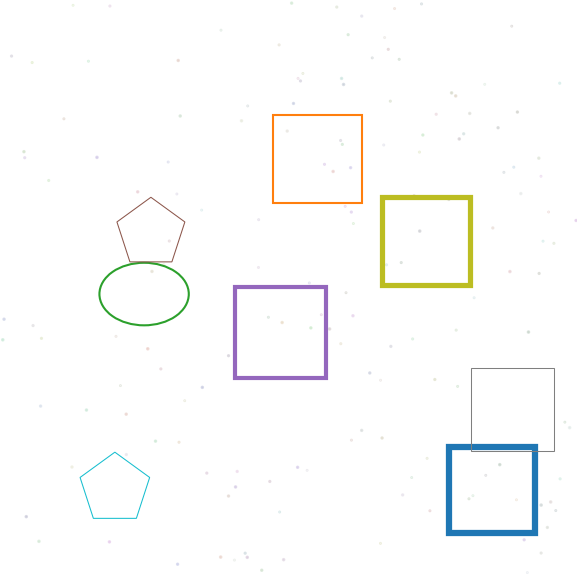[{"shape": "square", "thickness": 3, "radius": 0.37, "center": [0.852, 0.151]}, {"shape": "square", "thickness": 1, "radius": 0.38, "center": [0.55, 0.724]}, {"shape": "oval", "thickness": 1, "radius": 0.39, "center": [0.25, 0.49]}, {"shape": "square", "thickness": 2, "radius": 0.39, "center": [0.486, 0.423]}, {"shape": "pentagon", "thickness": 0.5, "radius": 0.31, "center": [0.261, 0.596]}, {"shape": "square", "thickness": 0.5, "radius": 0.36, "center": [0.888, 0.29]}, {"shape": "square", "thickness": 2.5, "radius": 0.38, "center": [0.738, 0.582]}, {"shape": "pentagon", "thickness": 0.5, "radius": 0.32, "center": [0.199, 0.153]}]